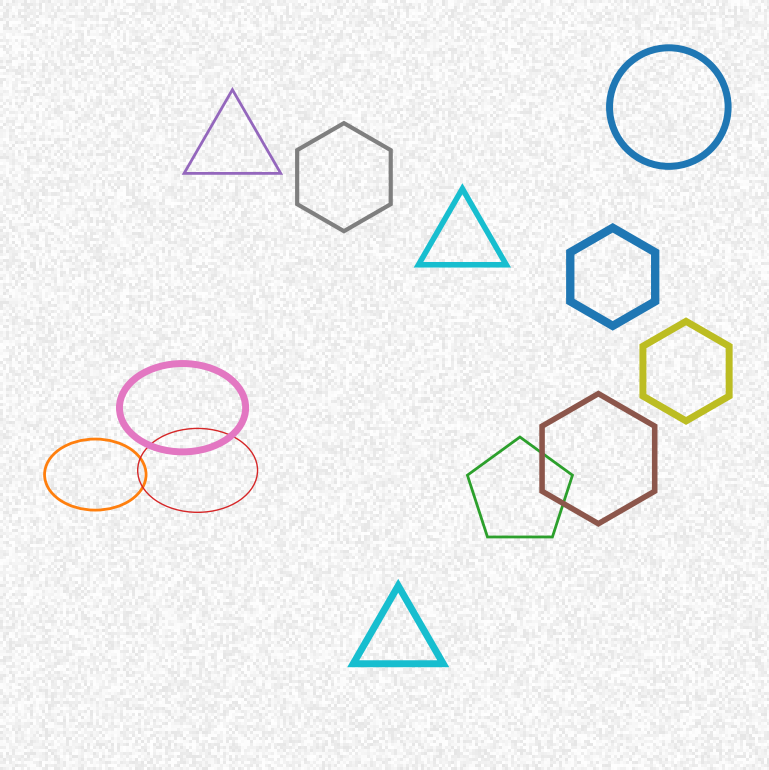[{"shape": "circle", "thickness": 2.5, "radius": 0.39, "center": [0.869, 0.861]}, {"shape": "hexagon", "thickness": 3, "radius": 0.32, "center": [0.796, 0.64]}, {"shape": "oval", "thickness": 1, "radius": 0.33, "center": [0.124, 0.384]}, {"shape": "pentagon", "thickness": 1, "radius": 0.36, "center": [0.675, 0.361]}, {"shape": "oval", "thickness": 0.5, "radius": 0.39, "center": [0.257, 0.389]}, {"shape": "triangle", "thickness": 1, "radius": 0.36, "center": [0.302, 0.811]}, {"shape": "hexagon", "thickness": 2, "radius": 0.42, "center": [0.777, 0.404]}, {"shape": "oval", "thickness": 2.5, "radius": 0.41, "center": [0.237, 0.471]}, {"shape": "hexagon", "thickness": 1.5, "radius": 0.35, "center": [0.447, 0.77]}, {"shape": "hexagon", "thickness": 2.5, "radius": 0.32, "center": [0.891, 0.518]}, {"shape": "triangle", "thickness": 2.5, "radius": 0.34, "center": [0.517, 0.172]}, {"shape": "triangle", "thickness": 2, "radius": 0.33, "center": [0.6, 0.689]}]